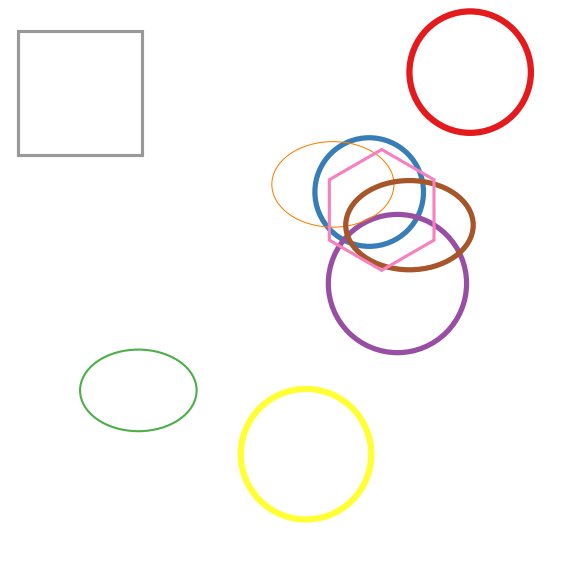[{"shape": "circle", "thickness": 3, "radius": 0.53, "center": [0.814, 0.874]}, {"shape": "circle", "thickness": 2.5, "radius": 0.47, "center": [0.639, 0.667]}, {"shape": "oval", "thickness": 1, "radius": 0.5, "center": [0.24, 0.323]}, {"shape": "circle", "thickness": 2.5, "radius": 0.6, "center": [0.688, 0.508]}, {"shape": "oval", "thickness": 0.5, "radius": 0.53, "center": [0.576, 0.68]}, {"shape": "circle", "thickness": 3, "radius": 0.57, "center": [0.53, 0.213]}, {"shape": "oval", "thickness": 2.5, "radius": 0.55, "center": [0.709, 0.609]}, {"shape": "hexagon", "thickness": 1.5, "radius": 0.52, "center": [0.661, 0.636]}, {"shape": "square", "thickness": 1.5, "radius": 0.54, "center": [0.138, 0.838]}]